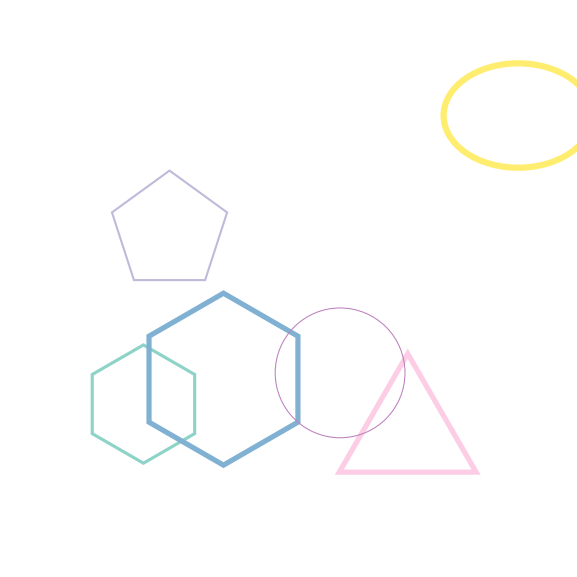[{"shape": "hexagon", "thickness": 1.5, "radius": 0.51, "center": [0.248, 0.299]}, {"shape": "pentagon", "thickness": 1, "radius": 0.52, "center": [0.294, 0.599]}, {"shape": "hexagon", "thickness": 2.5, "radius": 0.74, "center": [0.387, 0.343]}, {"shape": "triangle", "thickness": 2.5, "radius": 0.68, "center": [0.706, 0.25]}, {"shape": "circle", "thickness": 0.5, "radius": 0.56, "center": [0.589, 0.353]}, {"shape": "oval", "thickness": 3, "radius": 0.65, "center": [0.897, 0.799]}]